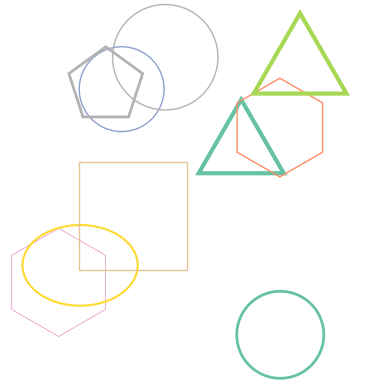[{"shape": "triangle", "thickness": 3, "radius": 0.64, "center": [0.627, 0.614]}, {"shape": "circle", "thickness": 2, "radius": 0.57, "center": [0.728, 0.13]}, {"shape": "hexagon", "thickness": 1, "radius": 0.64, "center": [0.727, 0.669]}, {"shape": "circle", "thickness": 1, "radius": 0.55, "center": [0.316, 0.768]}, {"shape": "hexagon", "thickness": 0.5, "radius": 0.7, "center": [0.152, 0.267]}, {"shape": "triangle", "thickness": 3, "radius": 0.7, "center": [0.779, 0.827]}, {"shape": "oval", "thickness": 1.5, "radius": 0.75, "center": [0.208, 0.311]}, {"shape": "square", "thickness": 1, "radius": 0.7, "center": [0.345, 0.439]}, {"shape": "circle", "thickness": 1, "radius": 0.68, "center": [0.429, 0.851]}, {"shape": "pentagon", "thickness": 2, "radius": 0.5, "center": [0.275, 0.778]}]